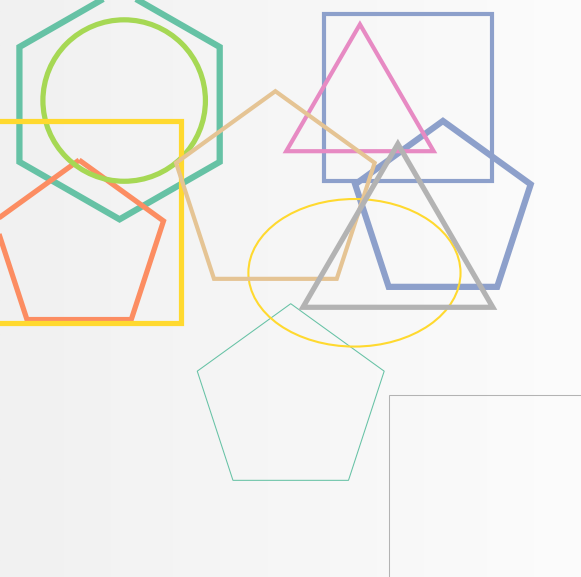[{"shape": "pentagon", "thickness": 0.5, "radius": 0.85, "center": [0.5, 0.304]}, {"shape": "hexagon", "thickness": 3, "radius": 0.99, "center": [0.206, 0.818]}, {"shape": "pentagon", "thickness": 2.5, "radius": 0.76, "center": [0.136, 0.569]}, {"shape": "square", "thickness": 2, "radius": 0.72, "center": [0.702, 0.831]}, {"shape": "pentagon", "thickness": 3, "radius": 0.79, "center": [0.762, 0.631]}, {"shape": "triangle", "thickness": 2, "radius": 0.73, "center": [0.619, 0.811]}, {"shape": "circle", "thickness": 2.5, "radius": 0.7, "center": [0.214, 0.825]}, {"shape": "square", "thickness": 2.5, "radius": 0.87, "center": [0.137, 0.614]}, {"shape": "oval", "thickness": 1, "radius": 0.91, "center": [0.61, 0.527]}, {"shape": "pentagon", "thickness": 2, "radius": 0.9, "center": [0.474, 0.662]}, {"shape": "square", "thickness": 0.5, "radius": 0.94, "center": [0.857, 0.127]}, {"shape": "triangle", "thickness": 2.5, "radius": 0.94, "center": [0.685, 0.561]}]